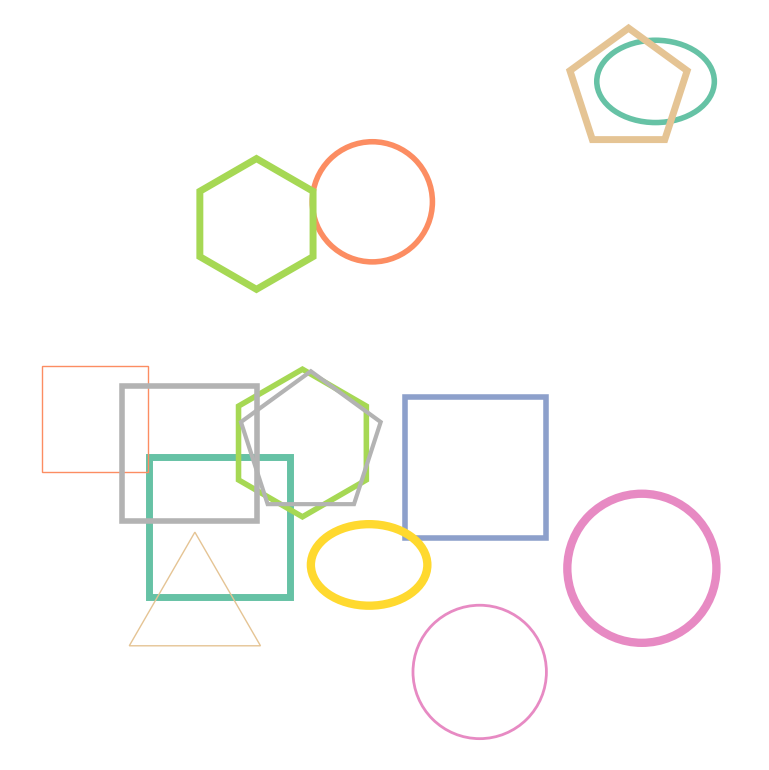[{"shape": "square", "thickness": 2.5, "radius": 0.46, "center": [0.285, 0.316]}, {"shape": "oval", "thickness": 2, "radius": 0.38, "center": [0.851, 0.894]}, {"shape": "square", "thickness": 0.5, "radius": 0.34, "center": [0.123, 0.456]}, {"shape": "circle", "thickness": 2, "radius": 0.39, "center": [0.484, 0.738]}, {"shape": "square", "thickness": 2, "radius": 0.46, "center": [0.618, 0.393]}, {"shape": "circle", "thickness": 3, "radius": 0.48, "center": [0.834, 0.262]}, {"shape": "circle", "thickness": 1, "radius": 0.43, "center": [0.623, 0.127]}, {"shape": "hexagon", "thickness": 2.5, "radius": 0.42, "center": [0.333, 0.709]}, {"shape": "hexagon", "thickness": 2, "radius": 0.48, "center": [0.393, 0.425]}, {"shape": "oval", "thickness": 3, "radius": 0.38, "center": [0.479, 0.266]}, {"shape": "pentagon", "thickness": 2.5, "radius": 0.4, "center": [0.816, 0.883]}, {"shape": "triangle", "thickness": 0.5, "radius": 0.49, "center": [0.253, 0.21]}, {"shape": "pentagon", "thickness": 1.5, "radius": 0.48, "center": [0.404, 0.422]}, {"shape": "square", "thickness": 2, "radius": 0.44, "center": [0.246, 0.411]}]